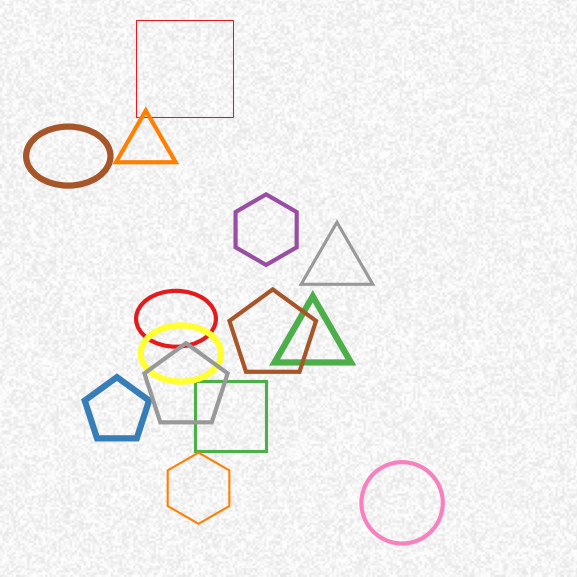[{"shape": "square", "thickness": 0.5, "radius": 0.42, "center": [0.32, 0.881]}, {"shape": "oval", "thickness": 2, "radius": 0.35, "center": [0.305, 0.447]}, {"shape": "pentagon", "thickness": 3, "radius": 0.29, "center": [0.202, 0.287]}, {"shape": "square", "thickness": 1.5, "radius": 0.31, "center": [0.399, 0.279]}, {"shape": "triangle", "thickness": 3, "radius": 0.38, "center": [0.542, 0.41]}, {"shape": "hexagon", "thickness": 2, "radius": 0.31, "center": [0.461, 0.601]}, {"shape": "hexagon", "thickness": 1, "radius": 0.31, "center": [0.344, 0.154]}, {"shape": "triangle", "thickness": 2, "radius": 0.3, "center": [0.252, 0.748]}, {"shape": "oval", "thickness": 3, "radius": 0.35, "center": [0.313, 0.387]}, {"shape": "pentagon", "thickness": 2, "radius": 0.39, "center": [0.472, 0.419]}, {"shape": "oval", "thickness": 3, "radius": 0.36, "center": [0.118, 0.729]}, {"shape": "circle", "thickness": 2, "radius": 0.35, "center": [0.696, 0.128]}, {"shape": "triangle", "thickness": 1.5, "radius": 0.36, "center": [0.583, 0.543]}, {"shape": "pentagon", "thickness": 2, "radius": 0.38, "center": [0.322, 0.329]}]